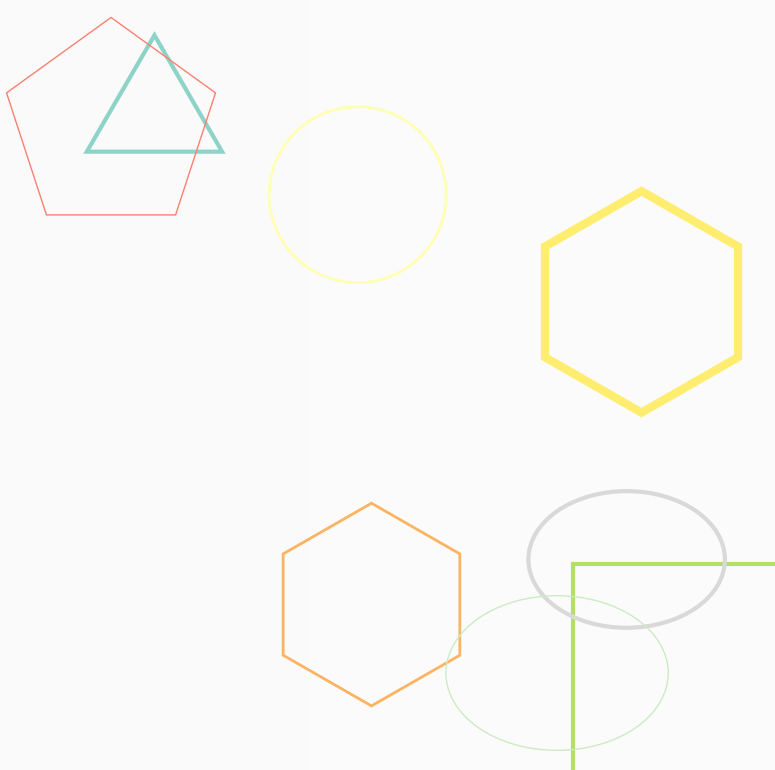[{"shape": "triangle", "thickness": 1.5, "radius": 0.5, "center": [0.199, 0.853]}, {"shape": "circle", "thickness": 1, "radius": 0.57, "center": [0.462, 0.747]}, {"shape": "pentagon", "thickness": 0.5, "radius": 0.71, "center": [0.143, 0.836]}, {"shape": "hexagon", "thickness": 1, "radius": 0.66, "center": [0.479, 0.215]}, {"shape": "square", "thickness": 1.5, "radius": 0.68, "center": [0.876, 0.131]}, {"shape": "oval", "thickness": 1.5, "radius": 0.63, "center": [0.809, 0.273]}, {"shape": "oval", "thickness": 0.5, "radius": 0.72, "center": [0.719, 0.126]}, {"shape": "hexagon", "thickness": 3, "radius": 0.72, "center": [0.828, 0.608]}]